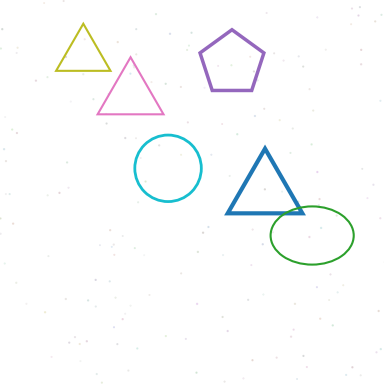[{"shape": "triangle", "thickness": 3, "radius": 0.56, "center": [0.688, 0.502]}, {"shape": "oval", "thickness": 1.5, "radius": 0.54, "center": [0.811, 0.388]}, {"shape": "pentagon", "thickness": 2.5, "radius": 0.44, "center": [0.603, 0.836]}, {"shape": "triangle", "thickness": 1.5, "radius": 0.49, "center": [0.339, 0.752]}, {"shape": "triangle", "thickness": 1.5, "radius": 0.41, "center": [0.216, 0.857]}, {"shape": "circle", "thickness": 2, "radius": 0.43, "center": [0.437, 0.563]}]